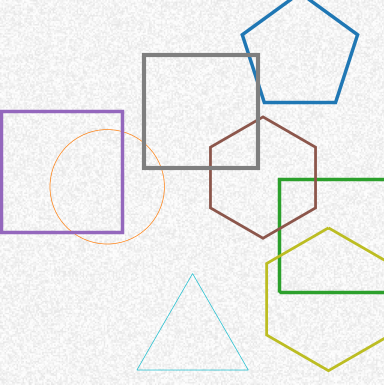[{"shape": "pentagon", "thickness": 2.5, "radius": 0.79, "center": [0.779, 0.861]}, {"shape": "circle", "thickness": 0.5, "radius": 0.74, "center": [0.278, 0.515]}, {"shape": "square", "thickness": 2.5, "radius": 0.73, "center": [0.871, 0.389]}, {"shape": "square", "thickness": 2.5, "radius": 0.79, "center": [0.159, 0.554]}, {"shape": "hexagon", "thickness": 2, "radius": 0.79, "center": [0.683, 0.539]}, {"shape": "square", "thickness": 3, "radius": 0.74, "center": [0.521, 0.71]}, {"shape": "hexagon", "thickness": 2, "radius": 0.93, "center": [0.853, 0.223]}, {"shape": "triangle", "thickness": 0.5, "radius": 0.84, "center": [0.5, 0.122]}]